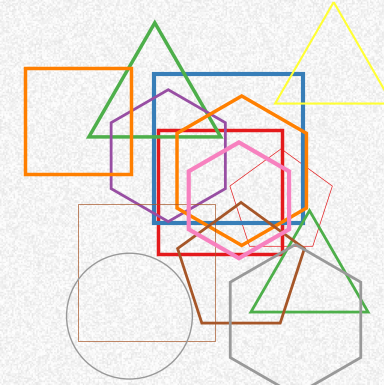[{"shape": "square", "thickness": 2.5, "radius": 0.8, "center": [0.571, 0.502]}, {"shape": "pentagon", "thickness": 0.5, "radius": 0.7, "center": [0.73, 0.474]}, {"shape": "square", "thickness": 3, "radius": 0.97, "center": [0.594, 0.614]}, {"shape": "triangle", "thickness": 2.5, "radius": 0.99, "center": [0.402, 0.743]}, {"shape": "triangle", "thickness": 2, "radius": 0.88, "center": [0.804, 0.277]}, {"shape": "hexagon", "thickness": 2, "radius": 0.86, "center": [0.437, 0.596]}, {"shape": "square", "thickness": 2.5, "radius": 0.69, "center": [0.203, 0.686]}, {"shape": "hexagon", "thickness": 2.5, "radius": 0.97, "center": [0.628, 0.557]}, {"shape": "triangle", "thickness": 1.5, "radius": 0.88, "center": [0.867, 0.819]}, {"shape": "square", "thickness": 0.5, "radius": 0.89, "center": [0.381, 0.292]}, {"shape": "pentagon", "thickness": 2, "radius": 0.87, "center": [0.626, 0.301]}, {"shape": "hexagon", "thickness": 3, "radius": 0.75, "center": [0.621, 0.48]}, {"shape": "circle", "thickness": 1, "radius": 0.82, "center": [0.336, 0.179]}, {"shape": "hexagon", "thickness": 2, "radius": 0.98, "center": [0.768, 0.169]}]